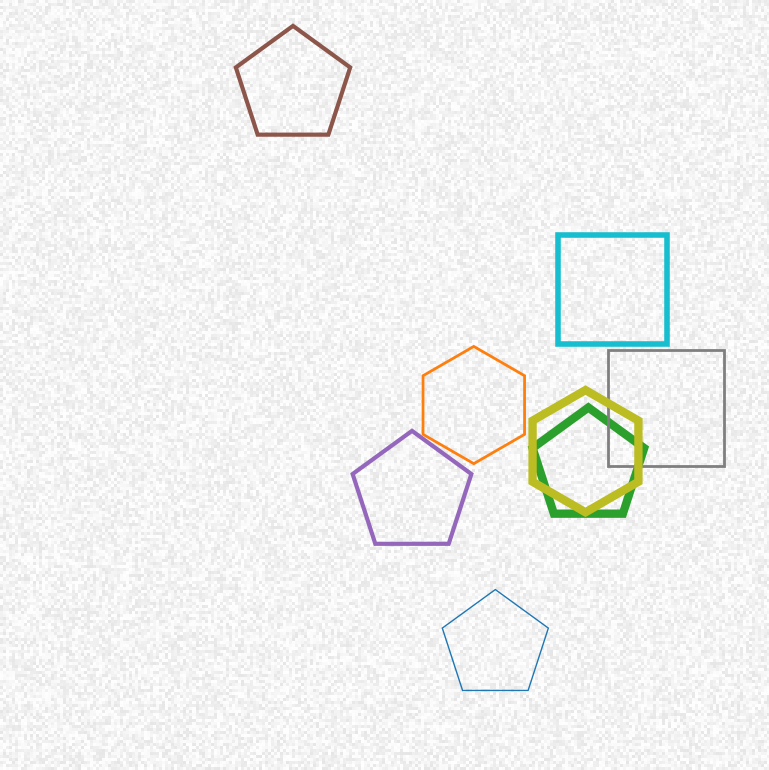[{"shape": "pentagon", "thickness": 0.5, "radius": 0.36, "center": [0.643, 0.162]}, {"shape": "hexagon", "thickness": 1, "radius": 0.38, "center": [0.615, 0.474]}, {"shape": "pentagon", "thickness": 3, "radius": 0.38, "center": [0.764, 0.395]}, {"shape": "pentagon", "thickness": 1.5, "radius": 0.41, "center": [0.535, 0.359]}, {"shape": "pentagon", "thickness": 1.5, "radius": 0.39, "center": [0.381, 0.888]}, {"shape": "square", "thickness": 1, "radius": 0.37, "center": [0.865, 0.47]}, {"shape": "hexagon", "thickness": 3, "radius": 0.4, "center": [0.76, 0.414]}, {"shape": "square", "thickness": 2, "radius": 0.36, "center": [0.795, 0.624]}]